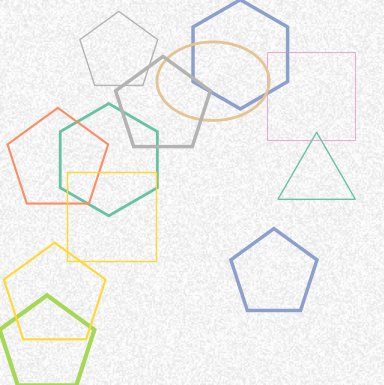[{"shape": "hexagon", "thickness": 2, "radius": 0.73, "center": [0.283, 0.585]}, {"shape": "triangle", "thickness": 1, "radius": 0.58, "center": [0.822, 0.54]}, {"shape": "pentagon", "thickness": 1.5, "radius": 0.69, "center": [0.15, 0.582]}, {"shape": "pentagon", "thickness": 2.5, "radius": 0.59, "center": [0.712, 0.289]}, {"shape": "hexagon", "thickness": 2.5, "radius": 0.71, "center": [0.624, 0.859]}, {"shape": "square", "thickness": 0.5, "radius": 0.57, "center": [0.808, 0.751]}, {"shape": "pentagon", "thickness": 3, "radius": 0.65, "center": [0.122, 0.104]}, {"shape": "square", "thickness": 1, "radius": 0.58, "center": [0.289, 0.438]}, {"shape": "pentagon", "thickness": 1.5, "radius": 0.69, "center": [0.142, 0.231]}, {"shape": "oval", "thickness": 2, "radius": 0.73, "center": [0.553, 0.789]}, {"shape": "pentagon", "thickness": 2.5, "radius": 0.65, "center": [0.423, 0.724]}, {"shape": "pentagon", "thickness": 1, "radius": 0.53, "center": [0.309, 0.864]}]